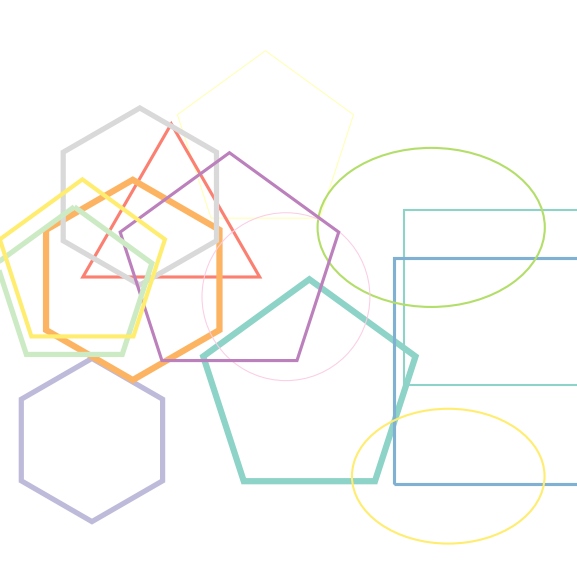[{"shape": "pentagon", "thickness": 3, "radius": 0.97, "center": [0.536, 0.322]}, {"shape": "square", "thickness": 1, "radius": 0.76, "center": [0.85, 0.484]}, {"shape": "pentagon", "thickness": 0.5, "radius": 0.8, "center": [0.46, 0.751]}, {"shape": "hexagon", "thickness": 2.5, "radius": 0.71, "center": [0.159, 0.237]}, {"shape": "triangle", "thickness": 1.5, "radius": 0.88, "center": [0.297, 0.608]}, {"shape": "square", "thickness": 1.5, "radius": 0.98, "center": [0.878, 0.356]}, {"shape": "hexagon", "thickness": 3, "radius": 0.87, "center": [0.23, 0.514]}, {"shape": "oval", "thickness": 1, "radius": 0.98, "center": [0.747, 0.605]}, {"shape": "circle", "thickness": 0.5, "radius": 0.73, "center": [0.495, 0.485]}, {"shape": "hexagon", "thickness": 2.5, "radius": 0.77, "center": [0.242, 0.659]}, {"shape": "pentagon", "thickness": 1.5, "radius": 0.99, "center": [0.397, 0.536]}, {"shape": "pentagon", "thickness": 2.5, "radius": 0.71, "center": [0.129, 0.5]}, {"shape": "oval", "thickness": 1, "radius": 0.83, "center": [0.776, 0.175]}, {"shape": "pentagon", "thickness": 2, "radius": 0.75, "center": [0.143, 0.538]}]